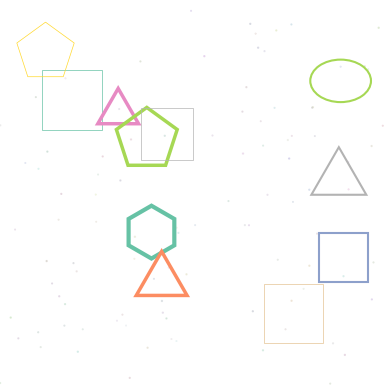[{"shape": "hexagon", "thickness": 3, "radius": 0.34, "center": [0.393, 0.397]}, {"shape": "square", "thickness": 0.5, "radius": 0.39, "center": [0.186, 0.741]}, {"shape": "triangle", "thickness": 2.5, "radius": 0.38, "center": [0.42, 0.271]}, {"shape": "square", "thickness": 1.5, "radius": 0.32, "center": [0.892, 0.332]}, {"shape": "triangle", "thickness": 2.5, "radius": 0.31, "center": [0.307, 0.709]}, {"shape": "oval", "thickness": 1.5, "radius": 0.39, "center": [0.885, 0.79]}, {"shape": "pentagon", "thickness": 2.5, "radius": 0.42, "center": [0.381, 0.638]}, {"shape": "pentagon", "thickness": 0.5, "radius": 0.39, "center": [0.118, 0.864]}, {"shape": "square", "thickness": 0.5, "radius": 0.38, "center": [0.762, 0.186]}, {"shape": "square", "thickness": 0.5, "radius": 0.34, "center": [0.434, 0.652]}, {"shape": "triangle", "thickness": 1.5, "radius": 0.41, "center": [0.88, 0.535]}]